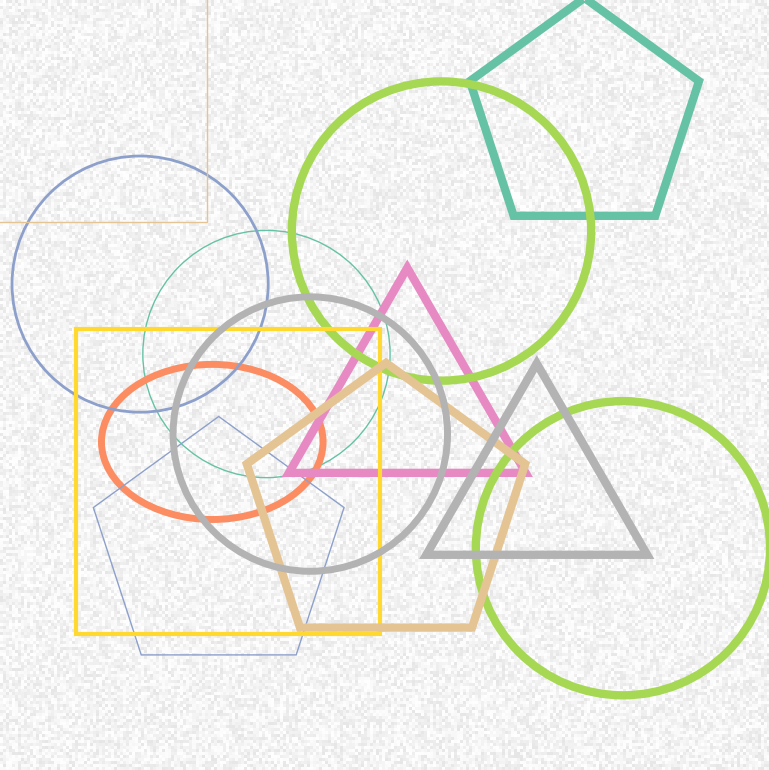[{"shape": "circle", "thickness": 0.5, "radius": 0.8, "center": [0.346, 0.54]}, {"shape": "pentagon", "thickness": 3, "radius": 0.78, "center": [0.759, 0.846]}, {"shape": "oval", "thickness": 2.5, "radius": 0.72, "center": [0.276, 0.426]}, {"shape": "pentagon", "thickness": 0.5, "radius": 0.86, "center": [0.284, 0.288]}, {"shape": "circle", "thickness": 1, "radius": 0.83, "center": [0.182, 0.631]}, {"shape": "triangle", "thickness": 3, "radius": 0.89, "center": [0.529, 0.475]}, {"shape": "circle", "thickness": 3, "radius": 0.96, "center": [0.809, 0.288]}, {"shape": "circle", "thickness": 3, "radius": 0.97, "center": [0.573, 0.7]}, {"shape": "square", "thickness": 1.5, "radius": 0.99, "center": [0.296, 0.375]}, {"shape": "square", "thickness": 0.5, "radius": 0.72, "center": [0.124, 0.857]}, {"shape": "pentagon", "thickness": 3, "radius": 0.95, "center": [0.501, 0.339]}, {"shape": "circle", "thickness": 2.5, "radius": 0.89, "center": [0.403, 0.436]}, {"shape": "triangle", "thickness": 3, "radius": 0.83, "center": [0.697, 0.362]}]